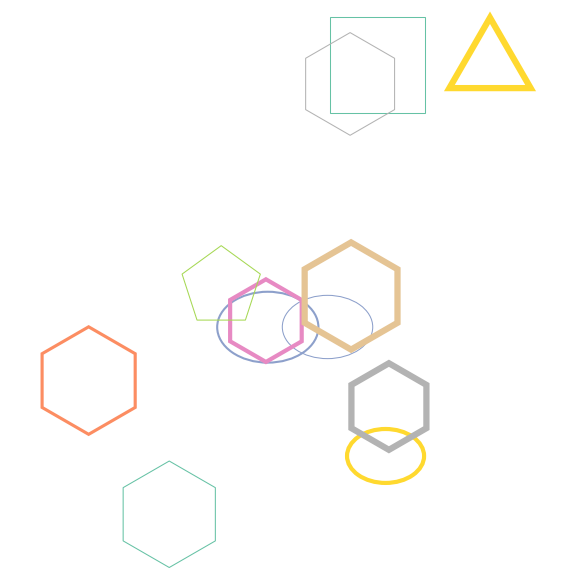[{"shape": "square", "thickness": 0.5, "radius": 0.41, "center": [0.653, 0.886]}, {"shape": "hexagon", "thickness": 0.5, "radius": 0.46, "center": [0.293, 0.109]}, {"shape": "hexagon", "thickness": 1.5, "radius": 0.47, "center": [0.153, 0.34]}, {"shape": "oval", "thickness": 0.5, "radius": 0.39, "center": [0.567, 0.433]}, {"shape": "oval", "thickness": 1, "radius": 0.44, "center": [0.464, 0.433]}, {"shape": "hexagon", "thickness": 2, "radius": 0.36, "center": [0.46, 0.444]}, {"shape": "pentagon", "thickness": 0.5, "radius": 0.36, "center": [0.383, 0.503]}, {"shape": "oval", "thickness": 2, "radius": 0.33, "center": [0.668, 0.21]}, {"shape": "triangle", "thickness": 3, "radius": 0.41, "center": [0.848, 0.887]}, {"shape": "hexagon", "thickness": 3, "radius": 0.46, "center": [0.608, 0.487]}, {"shape": "hexagon", "thickness": 0.5, "radius": 0.44, "center": [0.606, 0.854]}, {"shape": "hexagon", "thickness": 3, "radius": 0.37, "center": [0.673, 0.295]}]